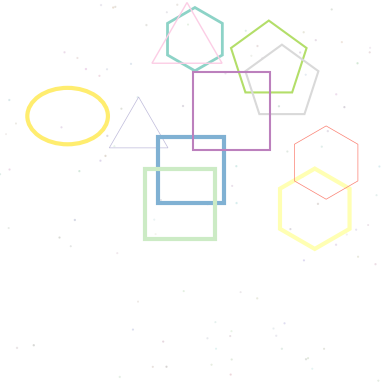[{"shape": "hexagon", "thickness": 2, "radius": 0.41, "center": [0.506, 0.898]}, {"shape": "hexagon", "thickness": 3, "radius": 0.52, "center": [0.818, 0.458]}, {"shape": "triangle", "thickness": 0.5, "radius": 0.44, "center": [0.36, 0.66]}, {"shape": "hexagon", "thickness": 0.5, "radius": 0.48, "center": [0.847, 0.578]}, {"shape": "square", "thickness": 3, "radius": 0.42, "center": [0.496, 0.558]}, {"shape": "pentagon", "thickness": 1.5, "radius": 0.52, "center": [0.698, 0.843]}, {"shape": "triangle", "thickness": 1, "radius": 0.53, "center": [0.486, 0.888]}, {"shape": "pentagon", "thickness": 1.5, "radius": 0.5, "center": [0.732, 0.784]}, {"shape": "square", "thickness": 1.5, "radius": 0.5, "center": [0.601, 0.712]}, {"shape": "square", "thickness": 3, "radius": 0.46, "center": [0.467, 0.47]}, {"shape": "oval", "thickness": 3, "radius": 0.52, "center": [0.176, 0.698]}]